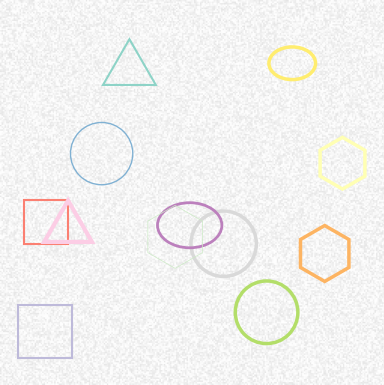[{"shape": "triangle", "thickness": 1.5, "radius": 0.4, "center": [0.336, 0.819]}, {"shape": "hexagon", "thickness": 2.5, "radius": 0.34, "center": [0.89, 0.576]}, {"shape": "square", "thickness": 1.5, "radius": 0.35, "center": [0.117, 0.14]}, {"shape": "square", "thickness": 1.5, "radius": 0.29, "center": [0.119, 0.424]}, {"shape": "circle", "thickness": 1, "radius": 0.4, "center": [0.264, 0.601]}, {"shape": "hexagon", "thickness": 2.5, "radius": 0.36, "center": [0.843, 0.342]}, {"shape": "circle", "thickness": 2.5, "radius": 0.41, "center": [0.692, 0.189]}, {"shape": "triangle", "thickness": 3, "radius": 0.36, "center": [0.177, 0.407]}, {"shape": "circle", "thickness": 2.5, "radius": 0.42, "center": [0.581, 0.367]}, {"shape": "oval", "thickness": 2, "radius": 0.42, "center": [0.493, 0.415]}, {"shape": "hexagon", "thickness": 0.5, "radius": 0.41, "center": [0.455, 0.385]}, {"shape": "oval", "thickness": 2.5, "radius": 0.3, "center": [0.759, 0.836]}]